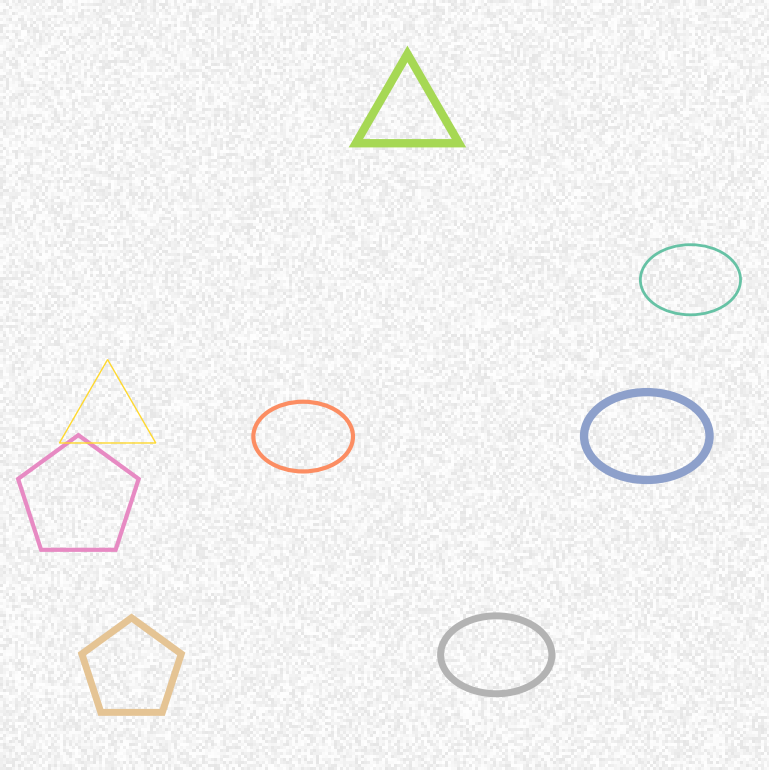[{"shape": "oval", "thickness": 1, "radius": 0.33, "center": [0.897, 0.637]}, {"shape": "oval", "thickness": 1.5, "radius": 0.32, "center": [0.394, 0.433]}, {"shape": "oval", "thickness": 3, "radius": 0.41, "center": [0.84, 0.434]}, {"shape": "pentagon", "thickness": 1.5, "radius": 0.41, "center": [0.102, 0.353]}, {"shape": "triangle", "thickness": 3, "radius": 0.39, "center": [0.529, 0.853]}, {"shape": "triangle", "thickness": 0.5, "radius": 0.36, "center": [0.14, 0.461]}, {"shape": "pentagon", "thickness": 2.5, "radius": 0.34, "center": [0.171, 0.13]}, {"shape": "oval", "thickness": 2.5, "radius": 0.36, "center": [0.644, 0.15]}]